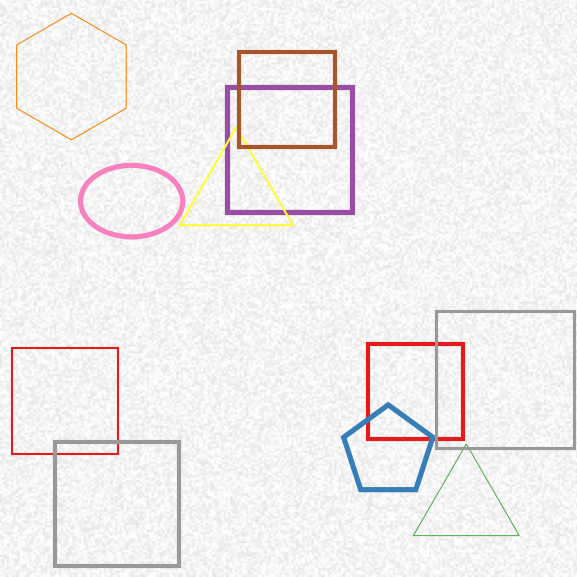[{"shape": "square", "thickness": 2, "radius": 0.41, "center": [0.719, 0.321]}, {"shape": "square", "thickness": 1, "radius": 0.46, "center": [0.112, 0.305]}, {"shape": "pentagon", "thickness": 2.5, "radius": 0.41, "center": [0.672, 0.217]}, {"shape": "triangle", "thickness": 0.5, "radius": 0.53, "center": [0.807, 0.125]}, {"shape": "square", "thickness": 2.5, "radius": 0.54, "center": [0.501, 0.74]}, {"shape": "hexagon", "thickness": 0.5, "radius": 0.55, "center": [0.124, 0.867]}, {"shape": "triangle", "thickness": 1, "radius": 0.57, "center": [0.409, 0.666]}, {"shape": "square", "thickness": 2, "radius": 0.41, "center": [0.497, 0.827]}, {"shape": "oval", "thickness": 2.5, "radius": 0.44, "center": [0.228, 0.651]}, {"shape": "square", "thickness": 1.5, "radius": 0.59, "center": [0.875, 0.342]}, {"shape": "square", "thickness": 2, "radius": 0.54, "center": [0.203, 0.126]}]